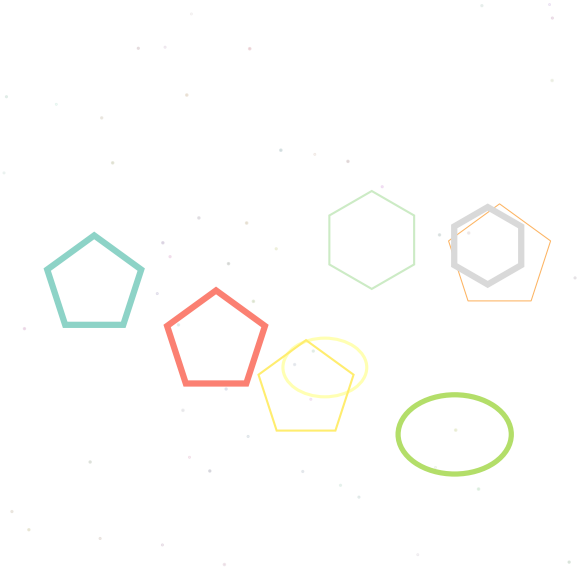[{"shape": "pentagon", "thickness": 3, "radius": 0.43, "center": [0.163, 0.506]}, {"shape": "oval", "thickness": 1.5, "radius": 0.36, "center": [0.563, 0.363]}, {"shape": "pentagon", "thickness": 3, "radius": 0.45, "center": [0.374, 0.407]}, {"shape": "pentagon", "thickness": 0.5, "radius": 0.46, "center": [0.865, 0.553]}, {"shape": "oval", "thickness": 2.5, "radius": 0.49, "center": [0.787, 0.247]}, {"shape": "hexagon", "thickness": 3, "radius": 0.33, "center": [0.845, 0.574]}, {"shape": "hexagon", "thickness": 1, "radius": 0.42, "center": [0.644, 0.584]}, {"shape": "pentagon", "thickness": 1, "radius": 0.43, "center": [0.53, 0.324]}]